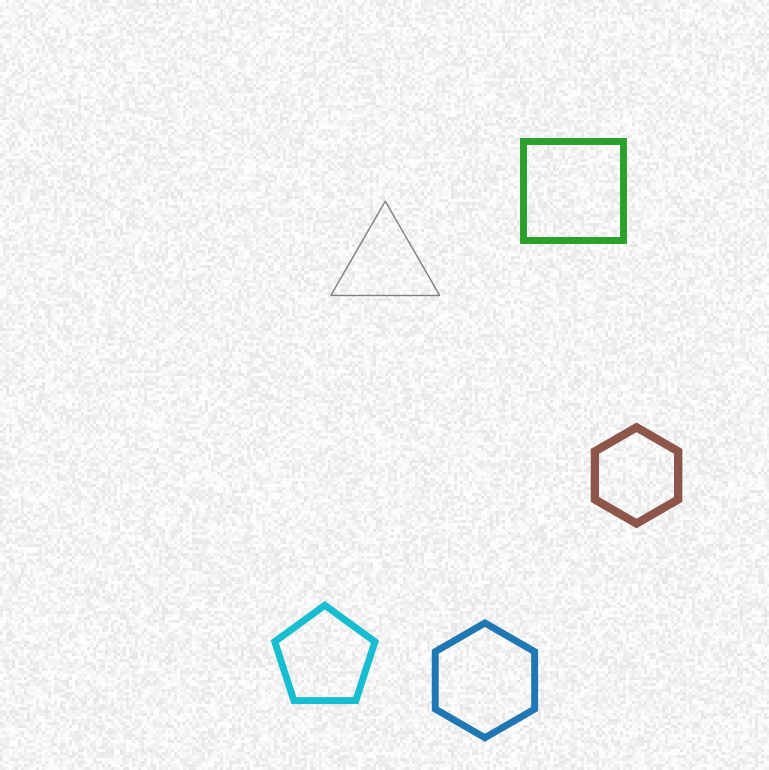[{"shape": "hexagon", "thickness": 2.5, "radius": 0.37, "center": [0.63, 0.116]}, {"shape": "square", "thickness": 2.5, "radius": 0.32, "center": [0.744, 0.752]}, {"shape": "hexagon", "thickness": 3, "radius": 0.31, "center": [0.827, 0.383]}, {"shape": "triangle", "thickness": 0.5, "radius": 0.41, "center": [0.5, 0.657]}, {"shape": "pentagon", "thickness": 2.5, "radius": 0.34, "center": [0.422, 0.145]}]